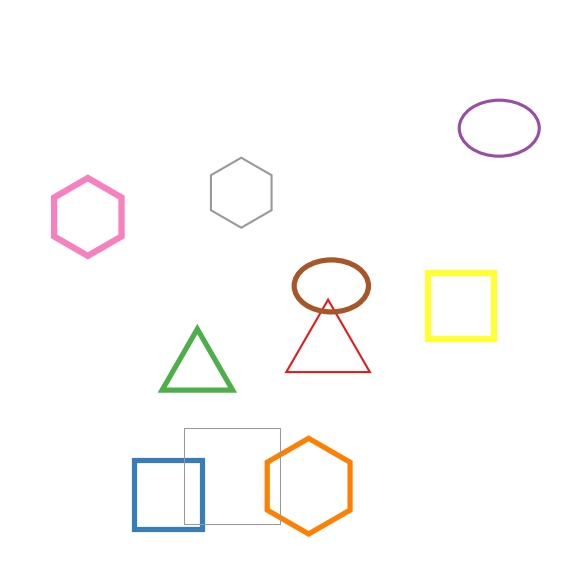[{"shape": "triangle", "thickness": 1, "radius": 0.42, "center": [0.568, 0.397]}, {"shape": "square", "thickness": 2.5, "radius": 0.3, "center": [0.291, 0.143]}, {"shape": "triangle", "thickness": 2.5, "radius": 0.35, "center": [0.342, 0.359]}, {"shape": "oval", "thickness": 1.5, "radius": 0.35, "center": [0.865, 0.777]}, {"shape": "hexagon", "thickness": 2.5, "radius": 0.41, "center": [0.534, 0.157]}, {"shape": "square", "thickness": 3, "radius": 0.29, "center": [0.798, 0.47]}, {"shape": "oval", "thickness": 2.5, "radius": 0.32, "center": [0.574, 0.504]}, {"shape": "hexagon", "thickness": 3, "radius": 0.34, "center": [0.152, 0.623]}, {"shape": "hexagon", "thickness": 1, "radius": 0.3, "center": [0.418, 0.665]}, {"shape": "square", "thickness": 0.5, "radius": 0.42, "center": [0.402, 0.175]}]